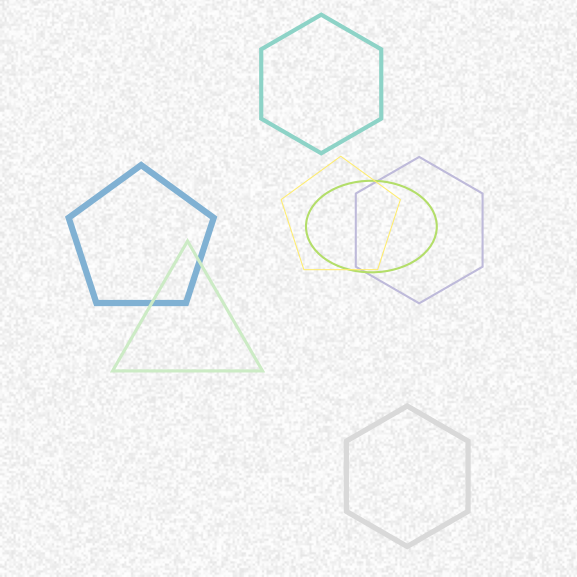[{"shape": "hexagon", "thickness": 2, "radius": 0.6, "center": [0.556, 0.854]}, {"shape": "hexagon", "thickness": 1, "radius": 0.63, "center": [0.726, 0.601]}, {"shape": "pentagon", "thickness": 3, "radius": 0.66, "center": [0.244, 0.581]}, {"shape": "oval", "thickness": 1, "radius": 0.57, "center": [0.643, 0.607]}, {"shape": "hexagon", "thickness": 2.5, "radius": 0.61, "center": [0.705, 0.174]}, {"shape": "triangle", "thickness": 1.5, "radius": 0.75, "center": [0.325, 0.432]}, {"shape": "pentagon", "thickness": 0.5, "radius": 0.54, "center": [0.59, 0.62]}]